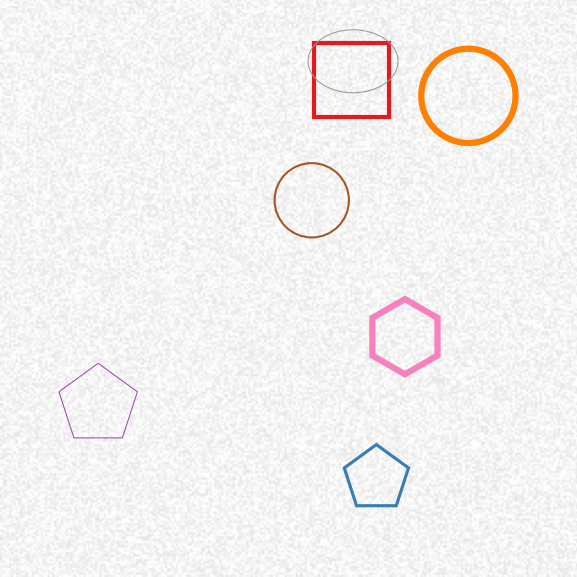[{"shape": "square", "thickness": 2, "radius": 0.32, "center": [0.608, 0.86]}, {"shape": "pentagon", "thickness": 1.5, "radius": 0.29, "center": [0.652, 0.171]}, {"shape": "pentagon", "thickness": 0.5, "radius": 0.36, "center": [0.17, 0.299]}, {"shape": "circle", "thickness": 3, "radius": 0.41, "center": [0.811, 0.833]}, {"shape": "circle", "thickness": 1, "radius": 0.32, "center": [0.54, 0.652]}, {"shape": "hexagon", "thickness": 3, "radius": 0.33, "center": [0.701, 0.416]}, {"shape": "oval", "thickness": 0.5, "radius": 0.39, "center": [0.611, 0.893]}]